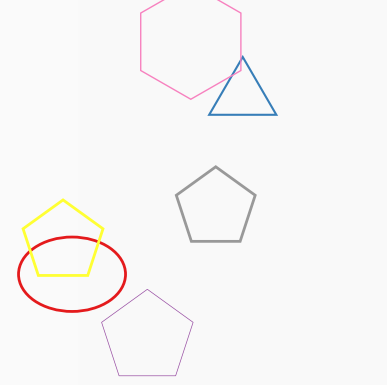[{"shape": "oval", "thickness": 2, "radius": 0.69, "center": [0.186, 0.288]}, {"shape": "triangle", "thickness": 1.5, "radius": 0.5, "center": [0.626, 0.752]}, {"shape": "pentagon", "thickness": 0.5, "radius": 0.62, "center": [0.38, 0.124]}, {"shape": "pentagon", "thickness": 2, "radius": 0.54, "center": [0.163, 0.372]}, {"shape": "hexagon", "thickness": 1, "radius": 0.75, "center": [0.492, 0.891]}, {"shape": "pentagon", "thickness": 2, "radius": 0.54, "center": [0.557, 0.46]}]